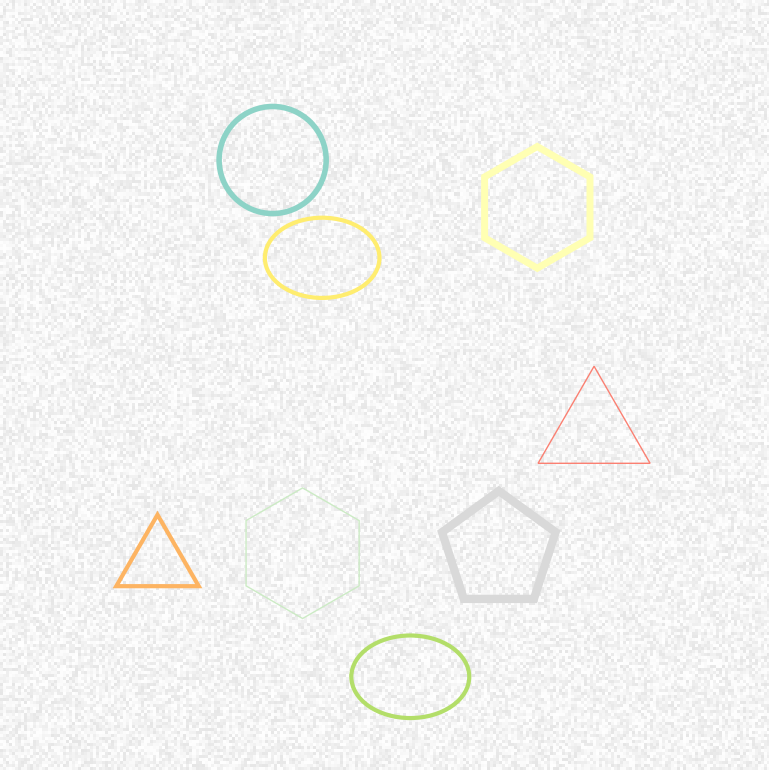[{"shape": "circle", "thickness": 2, "radius": 0.35, "center": [0.354, 0.792]}, {"shape": "hexagon", "thickness": 2.5, "radius": 0.4, "center": [0.698, 0.731]}, {"shape": "triangle", "thickness": 0.5, "radius": 0.42, "center": [0.772, 0.44]}, {"shape": "triangle", "thickness": 1.5, "radius": 0.31, "center": [0.205, 0.27]}, {"shape": "oval", "thickness": 1.5, "radius": 0.38, "center": [0.533, 0.121]}, {"shape": "pentagon", "thickness": 3, "radius": 0.39, "center": [0.648, 0.285]}, {"shape": "hexagon", "thickness": 0.5, "radius": 0.42, "center": [0.393, 0.282]}, {"shape": "oval", "thickness": 1.5, "radius": 0.37, "center": [0.418, 0.665]}]